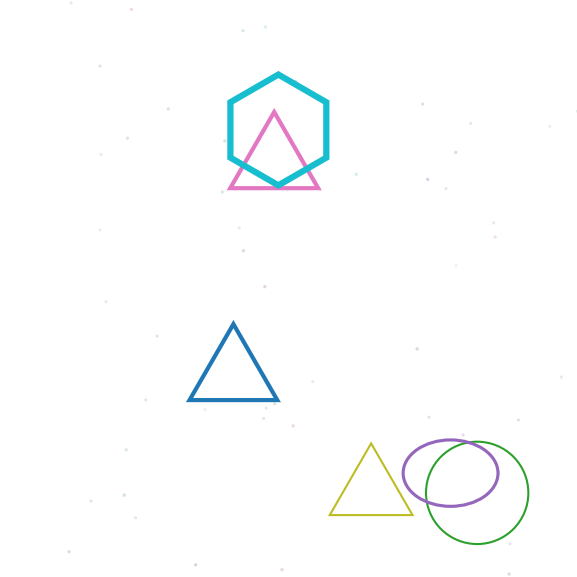[{"shape": "triangle", "thickness": 2, "radius": 0.44, "center": [0.404, 0.35]}, {"shape": "circle", "thickness": 1, "radius": 0.44, "center": [0.826, 0.146]}, {"shape": "oval", "thickness": 1.5, "radius": 0.41, "center": [0.78, 0.18]}, {"shape": "triangle", "thickness": 2, "radius": 0.44, "center": [0.475, 0.717]}, {"shape": "triangle", "thickness": 1, "radius": 0.41, "center": [0.643, 0.149]}, {"shape": "hexagon", "thickness": 3, "radius": 0.48, "center": [0.482, 0.774]}]